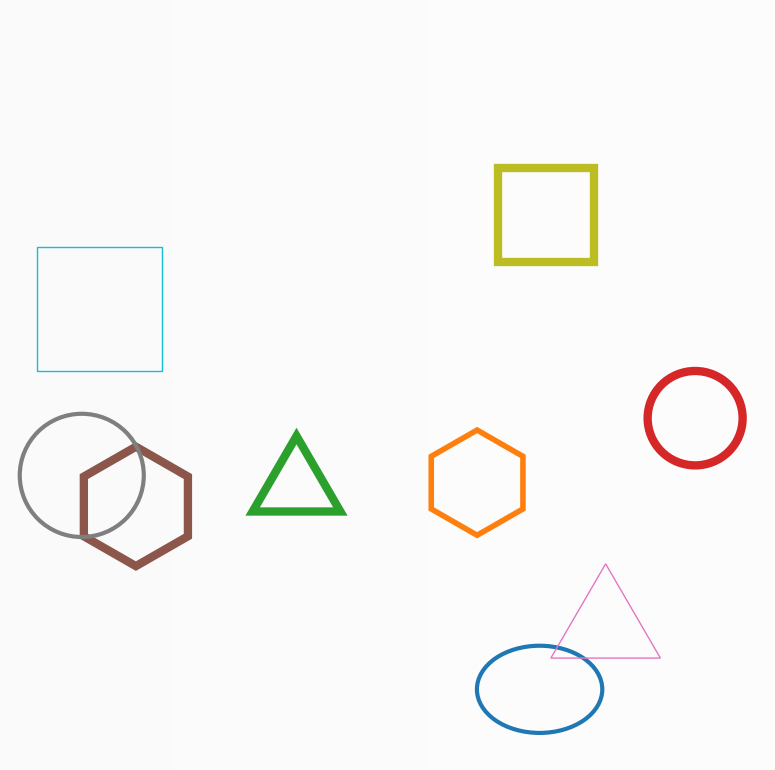[{"shape": "oval", "thickness": 1.5, "radius": 0.4, "center": [0.696, 0.105]}, {"shape": "hexagon", "thickness": 2, "radius": 0.34, "center": [0.616, 0.373]}, {"shape": "triangle", "thickness": 3, "radius": 0.33, "center": [0.383, 0.368]}, {"shape": "circle", "thickness": 3, "radius": 0.31, "center": [0.897, 0.457]}, {"shape": "hexagon", "thickness": 3, "radius": 0.39, "center": [0.175, 0.342]}, {"shape": "triangle", "thickness": 0.5, "radius": 0.41, "center": [0.781, 0.186]}, {"shape": "circle", "thickness": 1.5, "radius": 0.4, "center": [0.106, 0.383]}, {"shape": "square", "thickness": 3, "radius": 0.31, "center": [0.705, 0.721]}, {"shape": "square", "thickness": 0.5, "radius": 0.4, "center": [0.129, 0.599]}]